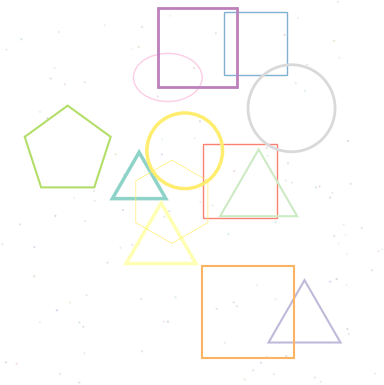[{"shape": "triangle", "thickness": 2.5, "radius": 0.4, "center": [0.361, 0.524]}, {"shape": "triangle", "thickness": 2.5, "radius": 0.52, "center": [0.418, 0.368]}, {"shape": "triangle", "thickness": 1.5, "radius": 0.54, "center": [0.791, 0.164]}, {"shape": "square", "thickness": 1, "radius": 0.48, "center": [0.624, 0.529]}, {"shape": "square", "thickness": 1, "radius": 0.41, "center": [0.663, 0.886]}, {"shape": "square", "thickness": 1.5, "radius": 0.6, "center": [0.645, 0.19]}, {"shape": "pentagon", "thickness": 1.5, "radius": 0.59, "center": [0.176, 0.608]}, {"shape": "oval", "thickness": 1, "radius": 0.45, "center": [0.436, 0.799]}, {"shape": "circle", "thickness": 2, "radius": 0.57, "center": [0.757, 0.719]}, {"shape": "square", "thickness": 2, "radius": 0.51, "center": [0.513, 0.878]}, {"shape": "triangle", "thickness": 1.5, "radius": 0.58, "center": [0.672, 0.496]}, {"shape": "hexagon", "thickness": 0.5, "radius": 0.54, "center": [0.446, 0.476]}, {"shape": "circle", "thickness": 2.5, "radius": 0.49, "center": [0.48, 0.608]}]